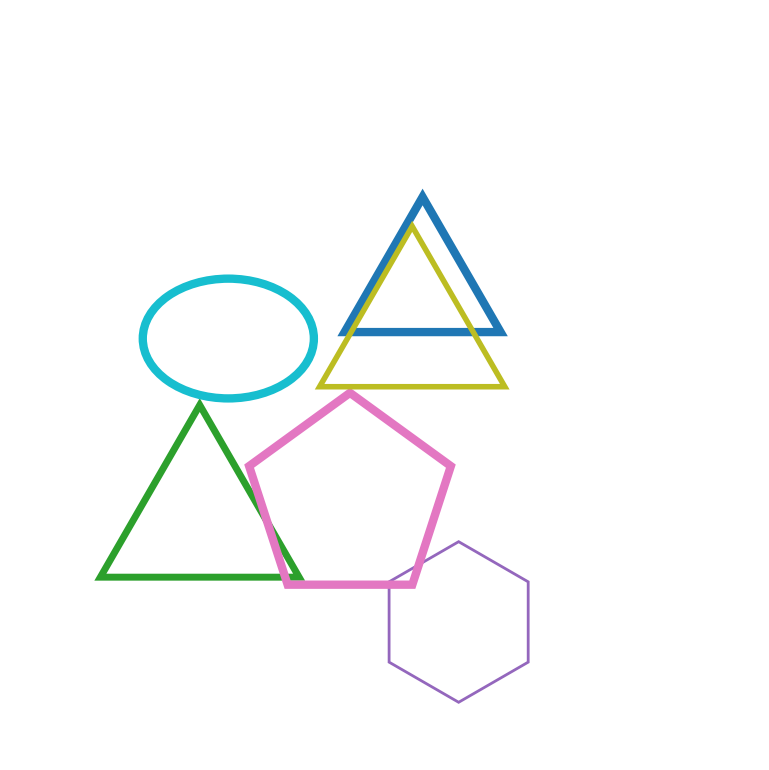[{"shape": "triangle", "thickness": 3, "radius": 0.58, "center": [0.549, 0.627]}, {"shape": "triangle", "thickness": 2.5, "radius": 0.75, "center": [0.259, 0.325]}, {"shape": "hexagon", "thickness": 1, "radius": 0.52, "center": [0.596, 0.192]}, {"shape": "pentagon", "thickness": 3, "radius": 0.69, "center": [0.455, 0.352]}, {"shape": "triangle", "thickness": 2, "radius": 0.69, "center": [0.535, 0.567]}, {"shape": "oval", "thickness": 3, "radius": 0.56, "center": [0.297, 0.56]}]